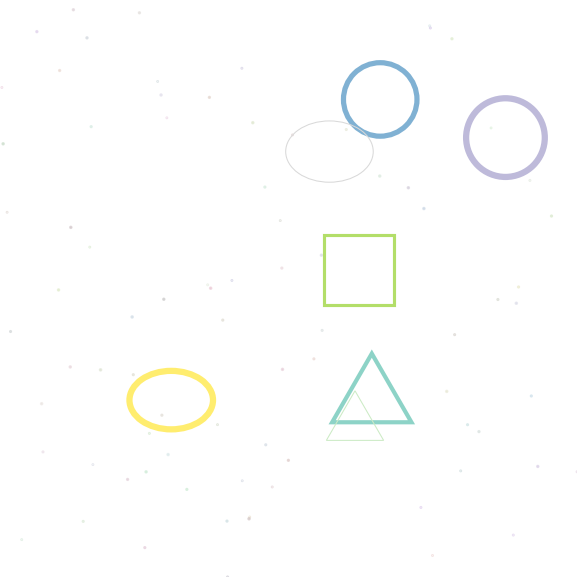[{"shape": "triangle", "thickness": 2, "radius": 0.4, "center": [0.644, 0.308]}, {"shape": "circle", "thickness": 3, "radius": 0.34, "center": [0.875, 0.761]}, {"shape": "circle", "thickness": 2.5, "radius": 0.32, "center": [0.658, 0.827]}, {"shape": "square", "thickness": 1.5, "radius": 0.3, "center": [0.621, 0.531]}, {"shape": "oval", "thickness": 0.5, "radius": 0.38, "center": [0.57, 0.737]}, {"shape": "triangle", "thickness": 0.5, "radius": 0.29, "center": [0.615, 0.265]}, {"shape": "oval", "thickness": 3, "radius": 0.36, "center": [0.297, 0.306]}]